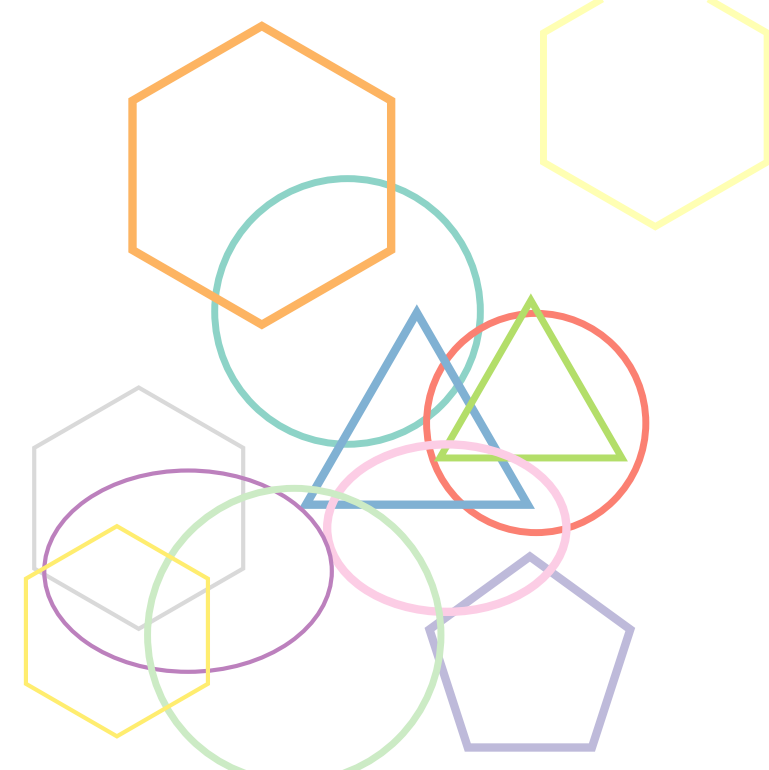[{"shape": "circle", "thickness": 2.5, "radius": 0.86, "center": [0.451, 0.596]}, {"shape": "hexagon", "thickness": 2.5, "radius": 0.84, "center": [0.851, 0.873]}, {"shape": "pentagon", "thickness": 3, "radius": 0.69, "center": [0.688, 0.14]}, {"shape": "circle", "thickness": 2.5, "radius": 0.71, "center": [0.696, 0.451]}, {"shape": "triangle", "thickness": 3, "radius": 0.83, "center": [0.541, 0.428]}, {"shape": "hexagon", "thickness": 3, "radius": 0.97, "center": [0.34, 0.772]}, {"shape": "triangle", "thickness": 2.5, "radius": 0.68, "center": [0.689, 0.473]}, {"shape": "oval", "thickness": 3, "radius": 0.78, "center": [0.58, 0.314]}, {"shape": "hexagon", "thickness": 1.5, "radius": 0.78, "center": [0.18, 0.34]}, {"shape": "oval", "thickness": 1.5, "radius": 0.93, "center": [0.244, 0.258]}, {"shape": "circle", "thickness": 2.5, "radius": 0.95, "center": [0.382, 0.175]}, {"shape": "hexagon", "thickness": 1.5, "radius": 0.68, "center": [0.152, 0.18]}]